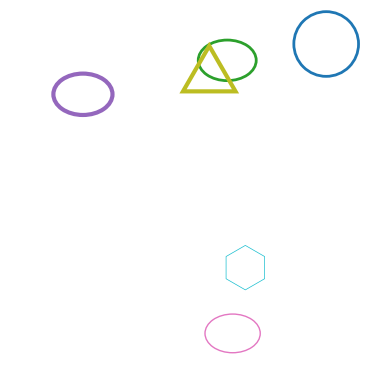[{"shape": "circle", "thickness": 2, "radius": 0.42, "center": [0.847, 0.886]}, {"shape": "oval", "thickness": 2, "radius": 0.38, "center": [0.59, 0.843]}, {"shape": "oval", "thickness": 3, "radius": 0.38, "center": [0.215, 0.755]}, {"shape": "oval", "thickness": 1, "radius": 0.36, "center": [0.604, 0.134]}, {"shape": "triangle", "thickness": 3, "radius": 0.39, "center": [0.544, 0.802]}, {"shape": "hexagon", "thickness": 0.5, "radius": 0.29, "center": [0.637, 0.305]}]